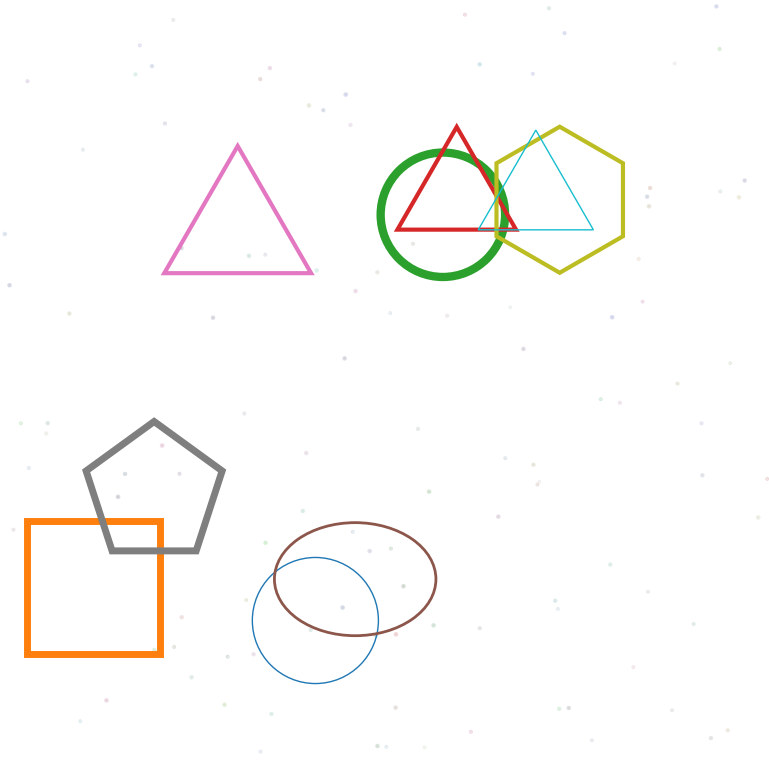[{"shape": "circle", "thickness": 0.5, "radius": 0.41, "center": [0.41, 0.194]}, {"shape": "square", "thickness": 2.5, "radius": 0.43, "center": [0.122, 0.237]}, {"shape": "circle", "thickness": 3, "radius": 0.4, "center": [0.575, 0.721]}, {"shape": "triangle", "thickness": 1.5, "radius": 0.44, "center": [0.593, 0.746]}, {"shape": "oval", "thickness": 1, "radius": 0.52, "center": [0.461, 0.248]}, {"shape": "triangle", "thickness": 1.5, "radius": 0.55, "center": [0.309, 0.7]}, {"shape": "pentagon", "thickness": 2.5, "radius": 0.46, "center": [0.2, 0.36]}, {"shape": "hexagon", "thickness": 1.5, "radius": 0.47, "center": [0.727, 0.741]}, {"shape": "triangle", "thickness": 0.5, "radius": 0.43, "center": [0.696, 0.745]}]